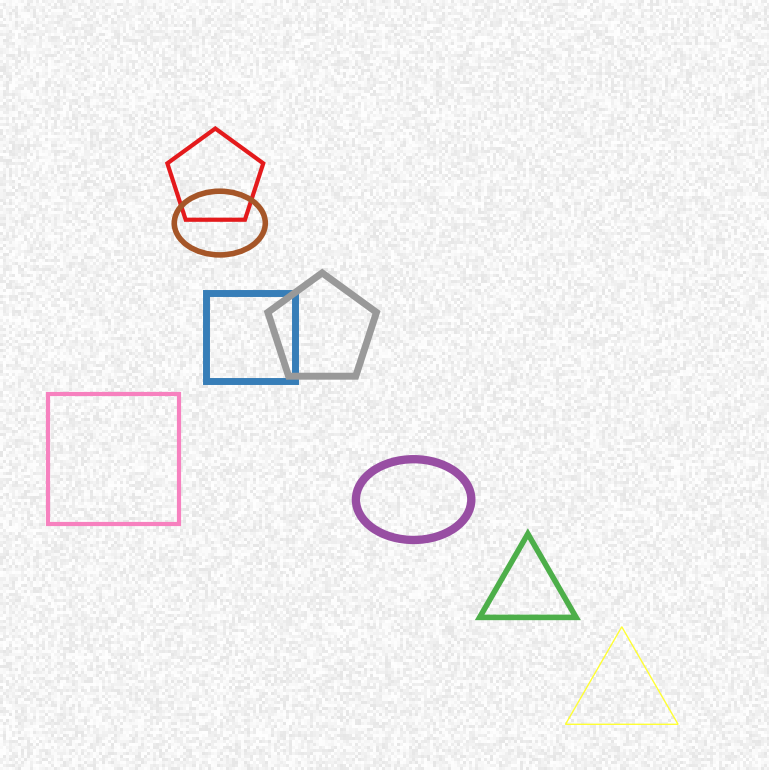[{"shape": "pentagon", "thickness": 1.5, "radius": 0.33, "center": [0.28, 0.768]}, {"shape": "square", "thickness": 2.5, "radius": 0.29, "center": [0.325, 0.562]}, {"shape": "triangle", "thickness": 2, "radius": 0.36, "center": [0.686, 0.234]}, {"shape": "oval", "thickness": 3, "radius": 0.37, "center": [0.537, 0.351]}, {"shape": "triangle", "thickness": 0.5, "radius": 0.42, "center": [0.808, 0.102]}, {"shape": "oval", "thickness": 2, "radius": 0.3, "center": [0.285, 0.71]}, {"shape": "square", "thickness": 1.5, "radius": 0.42, "center": [0.148, 0.404]}, {"shape": "pentagon", "thickness": 2.5, "radius": 0.37, "center": [0.418, 0.571]}]